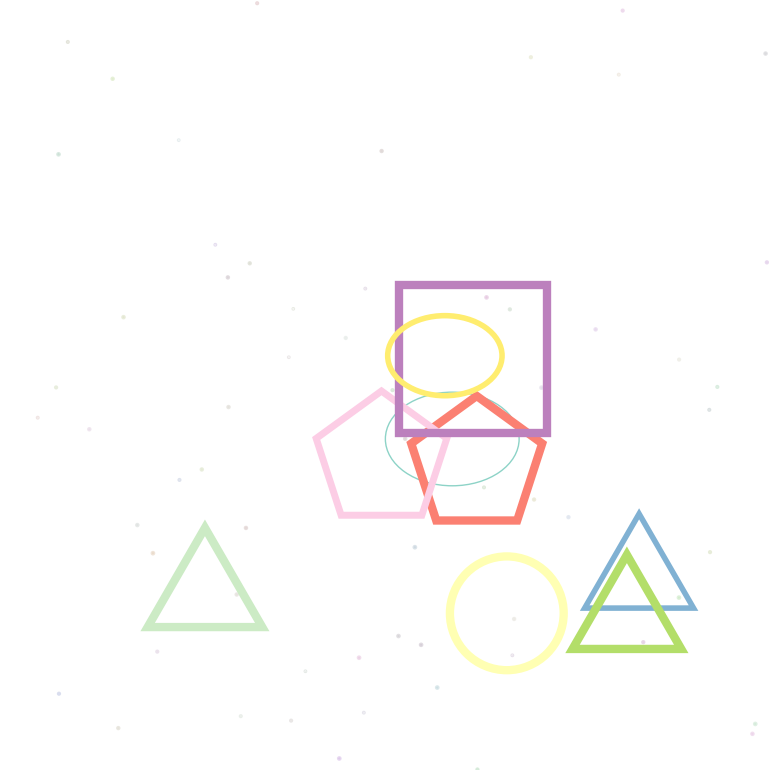[{"shape": "oval", "thickness": 0.5, "radius": 0.43, "center": [0.587, 0.43]}, {"shape": "circle", "thickness": 3, "radius": 0.37, "center": [0.658, 0.203]}, {"shape": "pentagon", "thickness": 3, "radius": 0.45, "center": [0.619, 0.396]}, {"shape": "triangle", "thickness": 2, "radius": 0.41, "center": [0.83, 0.251]}, {"shape": "triangle", "thickness": 3, "radius": 0.41, "center": [0.814, 0.198]}, {"shape": "pentagon", "thickness": 2.5, "radius": 0.45, "center": [0.495, 0.403]}, {"shape": "square", "thickness": 3, "radius": 0.48, "center": [0.614, 0.534]}, {"shape": "triangle", "thickness": 3, "radius": 0.43, "center": [0.266, 0.229]}, {"shape": "oval", "thickness": 2, "radius": 0.37, "center": [0.578, 0.538]}]